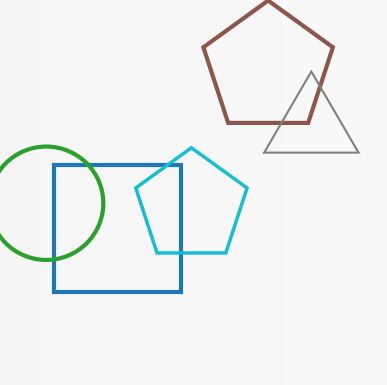[{"shape": "square", "thickness": 3, "radius": 0.82, "center": [0.303, 0.406]}, {"shape": "circle", "thickness": 3, "radius": 0.74, "center": [0.119, 0.472]}, {"shape": "pentagon", "thickness": 3, "radius": 0.88, "center": [0.692, 0.823]}, {"shape": "triangle", "thickness": 1.5, "radius": 0.7, "center": [0.803, 0.674]}, {"shape": "pentagon", "thickness": 2.5, "radius": 0.76, "center": [0.494, 0.465]}]